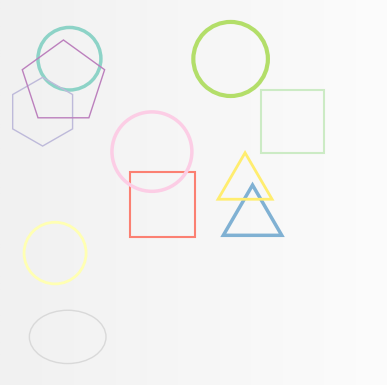[{"shape": "circle", "thickness": 2.5, "radius": 0.41, "center": [0.179, 0.847]}, {"shape": "circle", "thickness": 2, "radius": 0.4, "center": [0.142, 0.343]}, {"shape": "hexagon", "thickness": 1, "radius": 0.45, "center": [0.11, 0.71]}, {"shape": "square", "thickness": 1.5, "radius": 0.42, "center": [0.419, 0.469]}, {"shape": "triangle", "thickness": 2.5, "radius": 0.44, "center": [0.652, 0.432]}, {"shape": "circle", "thickness": 3, "radius": 0.48, "center": [0.595, 0.847]}, {"shape": "circle", "thickness": 2.5, "radius": 0.52, "center": [0.392, 0.606]}, {"shape": "oval", "thickness": 1, "radius": 0.49, "center": [0.175, 0.125]}, {"shape": "pentagon", "thickness": 1, "radius": 0.56, "center": [0.164, 0.784]}, {"shape": "square", "thickness": 1.5, "radius": 0.41, "center": [0.755, 0.685]}, {"shape": "triangle", "thickness": 2, "radius": 0.4, "center": [0.632, 0.523]}]